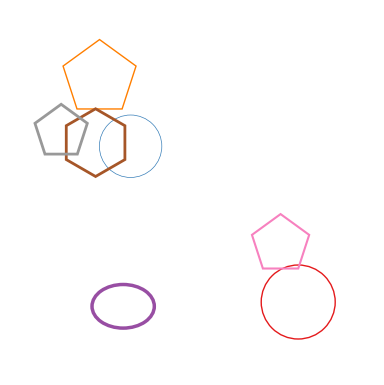[{"shape": "circle", "thickness": 1, "radius": 0.48, "center": [0.775, 0.216]}, {"shape": "circle", "thickness": 0.5, "radius": 0.41, "center": [0.339, 0.62]}, {"shape": "oval", "thickness": 2.5, "radius": 0.4, "center": [0.32, 0.204]}, {"shape": "pentagon", "thickness": 1, "radius": 0.5, "center": [0.259, 0.798]}, {"shape": "hexagon", "thickness": 2, "radius": 0.44, "center": [0.248, 0.63]}, {"shape": "pentagon", "thickness": 1.5, "radius": 0.39, "center": [0.729, 0.366]}, {"shape": "pentagon", "thickness": 2, "radius": 0.36, "center": [0.159, 0.658]}]